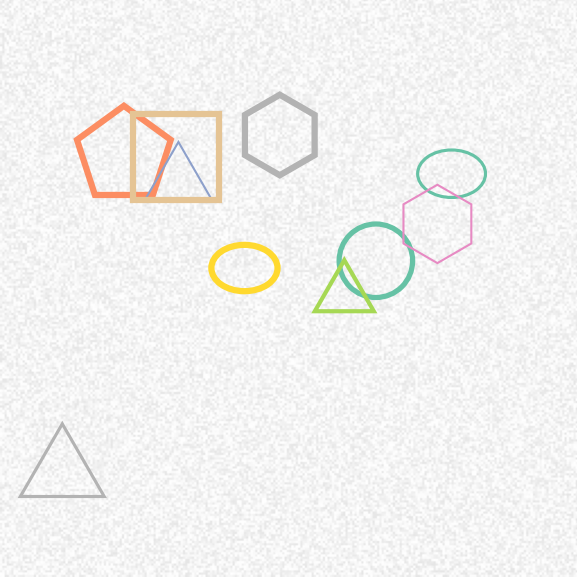[{"shape": "circle", "thickness": 2.5, "radius": 0.32, "center": [0.651, 0.548]}, {"shape": "oval", "thickness": 1.5, "radius": 0.29, "center": [0.782, 0.698]}, {"shape": "pentagon", "thickness": 3, "radius": 0.43, "center": [0.215, 0.731]}, {"shape": "triangle", "thickness": 1, "radius": 0.35, "center": [0.309, 0.684]}, {"shape": "hexagon", "thickness": 1, "radius": 0.34, "center": [0.757, 0.611]}, {"shape": "triangle", "thickness": 2, "radius": 0.29, "center": [0.596, 0.49]}, {"shape": "oval", "thickness": 3, "radius": 0.29, "center": [0.423, 0.535]}, {"shape": "square", "thickness": 3, "radius": 0.37, "center": [0.305, 0.728]}, {"shape": "hexagon", "thickness": 3, "radius": 0.35, "center": [0.484, 0.765]}, {"shape": "triangle", "thickness": 1.5, "radius": 0.42, "center": [0.108, 0.181]}]